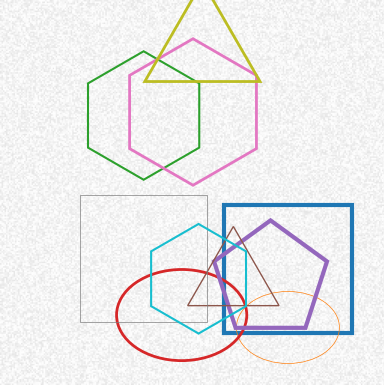[{"shape": "square", "thickness": 3, "radius": 0.83, "center": [0.748, 0.301]}, {"shape": "oval", "thickness": 0.5, "radius": 0.67, "center": [0.748, 0.149]}, {"shape": "hexagon", "thickness": 1.5, "radius": 0.83, "center": [0.373, 0.7]}, {"shape": "oval", "thickness": 2, "radius": 0.85, "center": [0.472, 0.182]}, {"shape": "pentagon", "thickness": 3, "radius": 0.77, "center": [0.703, 0.273]}, {"shape": "triangle", "thickness": 1, "radius": 0.69, "center": [0.606, 0.275]}, {"shape": "hexagon", "thickness": 2, "radius": 0.95, "center": [0.501, 0.709]}, {"shape": "square", "thickness": 0.5, "radius": 0.82, "center": [0.372, 0.329]}, {"shape": "triangle", "thickness": 2, "radius": 0.86, "center": [0.526, 0.875]}, {"shape": "hexagon", "thickness": 1.5, "radius": 0.71, "center": [0.516, 0.276]}]